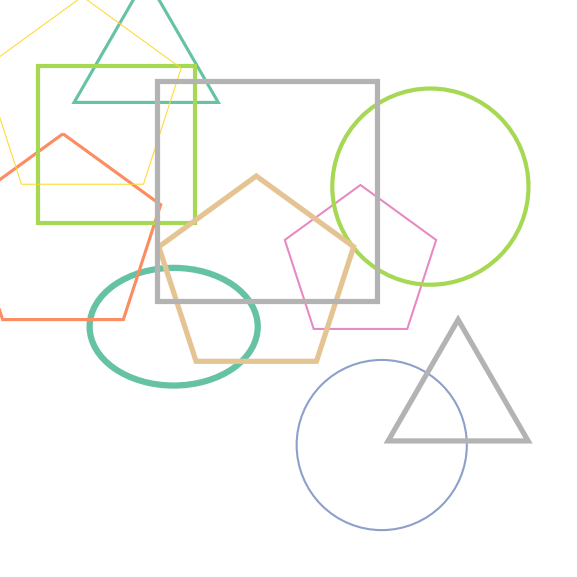[{"shape": "oval", "thickness": 3, "radius": 0.73, "center": [0.301, 0.433]}, {"shape": "triangle", "thickness": 1.5, "radius": 0.72, "center": [0.253, 0.894]}, {"shape": "pentagon", "thickness": 1.5, "radius": 0.89, "center": [0.109, 0.59]}, {"shape": "circle", "thickness": 1, "radius": 0.74, "center": [0.661, 0.229]}, {"shape": "pentagon", "thickness": 1, "radius": 0.69, "center": [0.624, 0.541]}, {"shape": "square", "thickness": 2, "radius": 0.68, "center": [0.202, 0.749]}, {"shape": "circle", "thickness": 2, "radius": 0.85, "center": [0.745, 0.676]}, {"shape": "pentagon", "thickness": 0.5, "radius": 0.9, "center": [0.143, 0.825]}, {"shape": "pentagon", "thickness": 2.5, "radius": 0.89, "center": [0.444, 0.517]}, {"shape": "triangle", "thickness": 2.5, "radius": 0.7, "center": [0.793, 0.306]}, {"shape": "square", "thickness": 2.5, "radius": 0.95, "center": [0.462, 0.669]}]